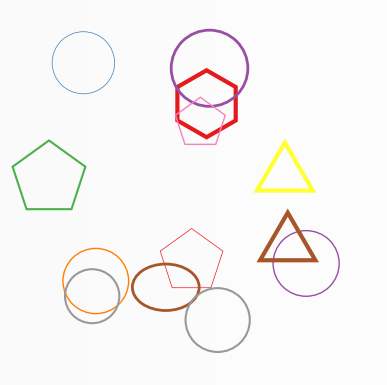[{"shape": "hexagon", "thickness": 3, "radius": 0.43, "center": [0.533, 0.731]}, {"shape": "pentagon", "thickness": 0.5, "radius": 0.43, "center": [0.494, 0.321]}, {"shape": "circle", "thickness": 0.5, "radius": 0.4, "center": [0.215, 0.837]}, {"shape": "pentagon", "thickness": 1.5, "radius": 0.49, "center": [0.126, 0.536]}, {"shape": "circle", "thickness": 1, "radius": 0.43, "center": [0.79, 0.316]}, {"shape": "circle", "thickness": 2, "radius": 0.49, "center": [0.541, 0.823]}, {"shape": "circle", "thickness": 1, "radius": 0.42, "center": [0.247, 0.27]}, {"shape": "triangle", "thickness": 3, "radius": 0.42, "center": [0.735, 0.547]}, {"shape": "oval", "thickness": 2, "radius": 0.43, "center": [0.428, 0.254]}, {"shape": "triangle", "thickness": 3, "radius": 0.41, "center": [0.743, 0.365]}, {"shape": "pentagon", "thickness": 1, "radius": 0.34, "center": [0.517, 0.68]}, {"shape": "circle", "thickness": 1.5, "radius": 0.41, "center": [0.562, 0.169]}, {"shape": "circle", "thickness": 1.5, "radius": 0.35, "center": [0.238, 0.231]}]